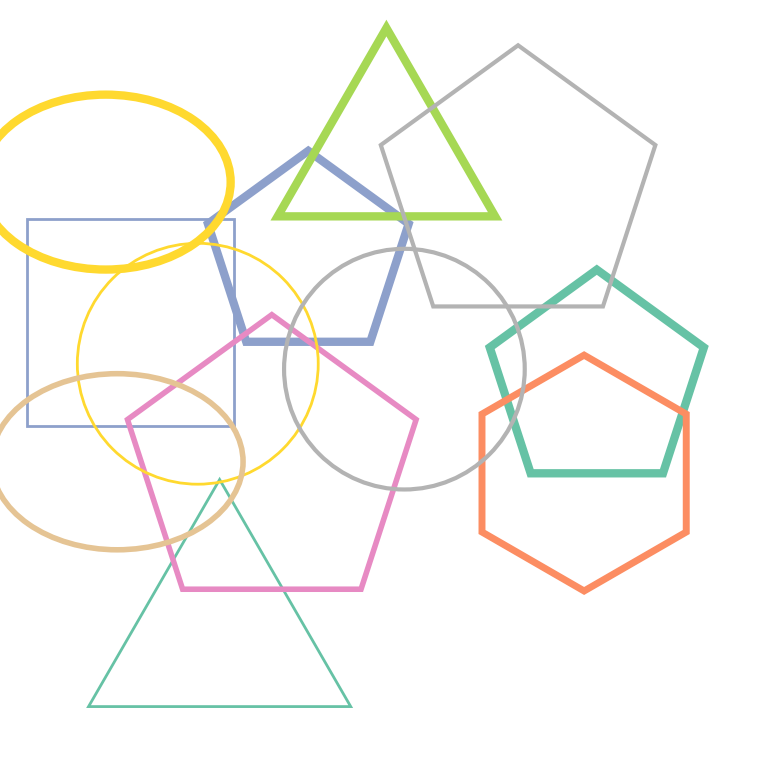[{"shape": "pentagon", "thickness": 3, "radius": 0.73, "center": [0.775, 0.504]}, {"shape": "triangle", "thickness": 1, "radius": 0.98, "center": [0.285, 0.181]}, {"shape": "hexagon", "thickness": 2.5, "radius": 0.77, "center": [0.759, 0.386]}, {"shape": "square", "thickness": 1, "radius": 0.67, "center": [0.169, 0.581]}, {"shape": "pentagon", "thickness": 3, "radius": 0.69, "center": [0.4, 0.667]}, {"shape": "pentagon", "thickness": 2, "radius": 0.99, "center": [0.353, 0.394]}, {"shape": "triangle", "thickness": 3, "radius": 0.82, "center": [0.502, 0.801]}, {"shape": "oval", "thickness": 3, "radius": 0.81, "center": [0.137, 0.764]}, {"shape": "circle", "thickness": 1, "radius": 0.78, "center": [0.257, 0.528]}, {"shape": "oval", "thickness": 2, "radius": 0.82, "center": [0.152, 0.4]}, {"shape": "pentagon", "thickness": 1.5, "radius": 0.94, "center": [0.673, 0.754]}, {"shape": "circle", "thickness": 1.5, "radius": 0.78, "center": [0.525, 0.521]}]